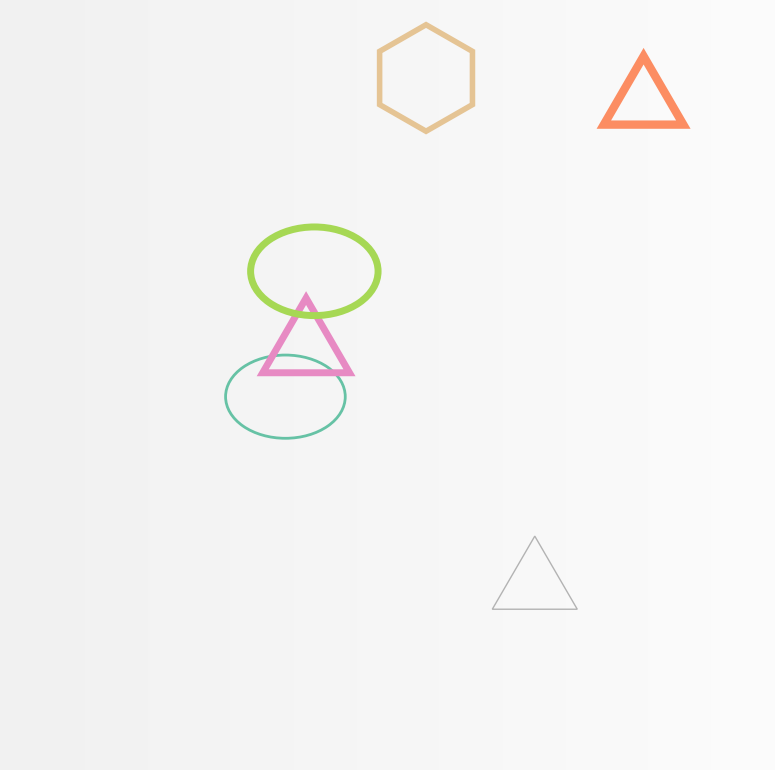[{"shape": "oval", "thickness": 1, "radius": 0.39, "center": [0.368, 0.485]}, {"shape": "triangle", "thickness": 3, "radius": 0.3, "center": [0.83, 0.868]}, {"shape": "triangle", "thickness": 2.5, "radius": 0.32, "center": [0.395, 0.548]}, {"shape": "oval", "thickness": 2.5, "radius": 0.41, "center": [0.406, 0.648]}, {"shape": "hexagon", "thickness": 2, "radius": 0.35, "center": [0.55, 0.899]}, {"shape": "triangle", "thickness": 0.5, "radius": 0.32, "center": [0.69, 0.24]}]